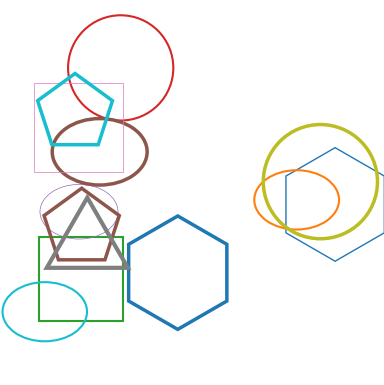[{"shape": "hexagon", "thickness": 2.5, "radius": 0.74, "center": [0.462, 0.292]}, {"shape": "hexagon", "thickness": 1, "radius": 0.74, "center": [0.87, 0.469]}, {"shape": "oval", "thickness": 1.5, "radius": 0.55, "center": [0.771, 0.481]}, {"shape": "square", "thickness": 1.5, "radius": 0.54, "center": [0.211, 0.275]}, {"shape": "circle", "thickness": 1.5, "radius": 0.68, "center": [0.313, 0.824]}, {"shape": "oval", "thickness": 0.5, "radius": 0.51, "center": [0.205, 0.45]}, {"shape": "pentagon", "thickness": 2.5, "radius": 0.51, "center": [0.212, 0.408]}, {"shape": "oval", "thickness": 2.5, "radius": 0.62, "center": [0.259, 0.606]}, {"shape": "square", "thickness": 0.5, "radius": 0.58, "center": [0.204, 0.668]}, {"shape": "triangle", "thickness": 3, "radius": 0.61, "center": [0.227, 0.365]}, {"shape": "circle", "thickness": 2.5, "radius": 0.74, "center": [0.832, 0.528]}, {"shape": "oval", "thickness": 1.5, "radius": 0.55, "center": [0.116, 0.19]}, {"shape": "pentagon", "thickness": 2.5, "radius": 0.51, "center": [0.195, 0.707]}]